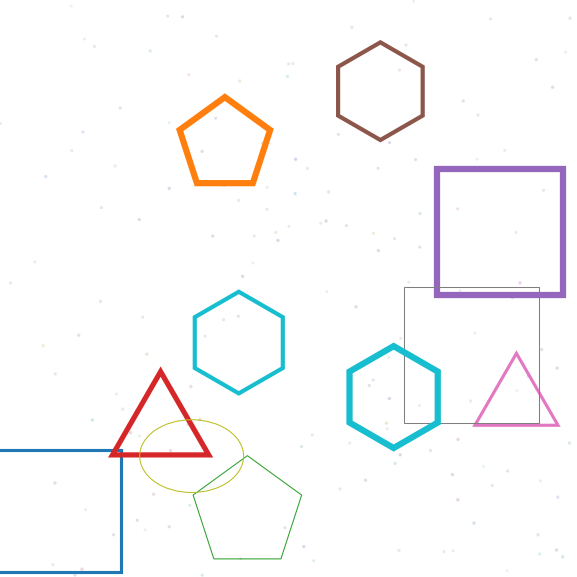[{"shape": "square", "thickness": 1.5, "radius": 0.53, "center": [0.104, 0.114]}, {"shape": "pentagon", "thickness": 3, "radius": 0.41, "center": [0.389, 0.749]}, {"shape": "pentagon", "thickness": 0.5, "radius": 0.49, "center": [0.428, 0.111]}, {"shape": "triangle", "thickness": 2.5, "radius": 0.48, "center": [0.278, 0.259]}, {"shape": "square", "thickness": 3, "radius": 0.55, "center": [0.866, 0.597]}, {"shape": "hexagon", "thickness": 2, "radius": 0.42, "center": [0.659, 0.841]}, {"shape": "triangle", "thickness": 1.5, "radius": 0.42, "center": [0.894, 0.304]}, {"shape": "square", "thickness": 0.5, "radius": 0.59, "center": [0.817, 0.384]}, {"shape": "oval", "thickness": 0.5, "radius": 0.45, "center": [0.332, 0.209]}, {"shape": "hexagon", "thickness": 2, "radius": 0.44, "center": [0.413, 0.406]}, {"shape": "hexagon", "thickness": 3, "radius": 0.44, "center": [0.682, 0.312]}]